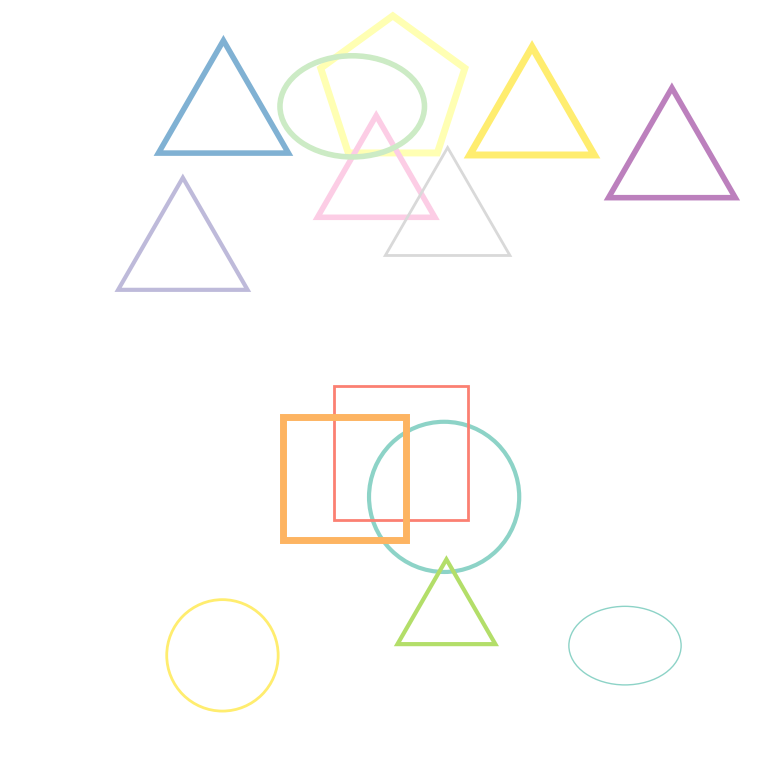[{"shape": "oval", "thickness": 0.5, "radius": 0.36, "center": [0.812, 0.162]}, {"shape": "circle", "thickness": 1.5, "radius": 0.49, "center": [0.577, 0.355]}, {"shape": "pentagon", "thickness": 2.5, "radius": 0.49, "center": [0.51, 0.881]}, {"shape": "triangle", "thickness": 1.5, "radius": 0.49, "center": [0.237, 0.672]}, {"shape": "square", "thickness": 1, "radius": 0.44, "center": [0.521, 0.412]}, {"shape": "triangle", "thickness": 2, "radius": 0.49, "center": [0.29, 0.85]}, {"shape": "square", "thickness": 2.5, "radius": 0.4, "center": [0.447, 0.378]}, {"shape": "triangle", "thickness": 1.5, "radius": 0.37, "center": [0.58, 0.2]}, {"shape": "triangle", "thickness": 2, "radius": 0.44, "center": [0.489, 0.762]}, {"shape": "triangle", "thickness": 1, "radius": 0.47, "center": [0.581, 0.715]}, {"shape": "triangle", "thickness": 2, "radius": 0.48, "center": [0.873, 0.791]}, {"shape": "oval", "thickness": 2, "radius": 0.47, "center": [0.457, 0.862]}, {"shape": "triangle", "thickness": 2.5, "radius": 0.47, "center": [0.691, 0.845]}, {"shape": "circle", "thickness": 1, "radius": 0.36, "center": [0.289, 0.149]}]